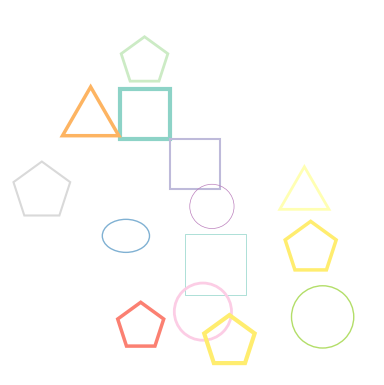[{"shape": "square", "thickness": 3, "radius": 0.33, "center": [0.376, 0.703]}, {"shape": "square", "thickness": 0.5, "radius": 0.39, "center": [0.561, 0.313]}, {"shape": "triangle", "thickness": 2, "radius": 0.37, "center": [0.791, 0.493]}, {"shape": "square", "thickness": 1.5, "radius": 0.32, "center": [0.506, 0.575]}, {"shape": "pentagon", "thickness": 2.5, "radius": 0.31, "center": [0.365, 0.152]}, {"shape": "oval", "thickness": 1, "radius": 0.31, "center": [0.327, 0.387]}, {"shape": "triangle", "thickness": 2.5, "radius": 0.42, "center": [0.235, 0.69]}, {"shape": "circle", "thickness": 1, "radius": 0.4, "center": [0.838, 0.177]}, {"shape": "circle", "thickness": 2, "radius": 0.37, "center": [0.527, 0.191]}, {"shape": "pentagon", "thickness": 1.5, "radius": 0.39, "center": [0.109, 0.503]}, {"shape": "circle", "thickness": 0.5, "radius": 0.29, "center": [0.55, 0.464]}, {"shape": "pentagon", "thickness": 2, "radius": 0.32, "center": [0.375, 0.841]}, {"shape": "pentagon", "thickness": 3, "radius": 0.34, "center": [0.596, 0.113]}, {"shape": "pentagon", "thickness": 2.5, "radius": 0.35, "center": [0.807, 0.355]}]